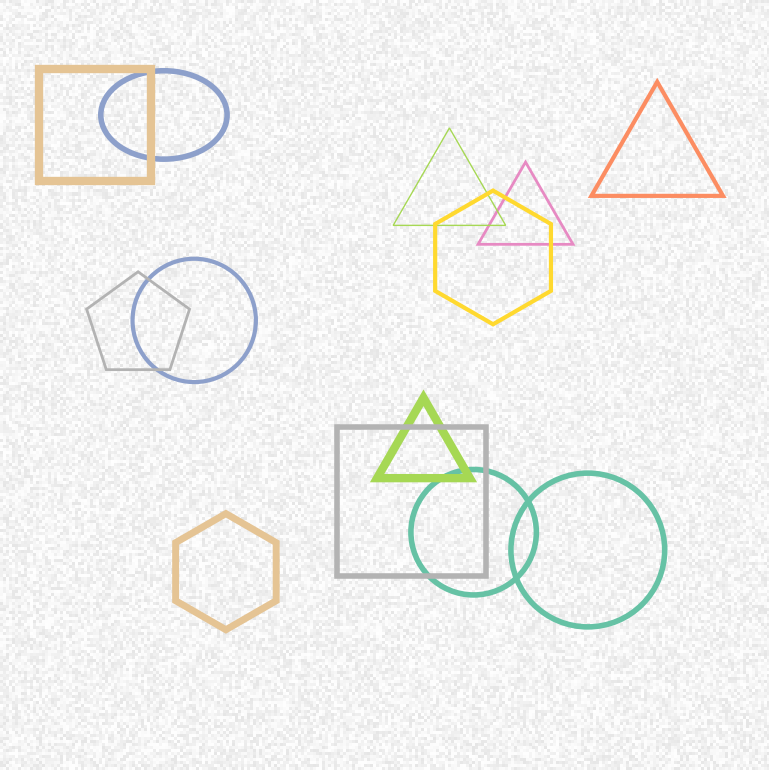[{"shape": "circle", "thickness": 2, "radius": 0.5, "center": [0.763, 0.286]}, {"shape": "circle", "thickness": 2, "radius": 0.41, "center": [0.615, 0.309]}, {"shape": "triangle", "thickness": 1.5, "radius": 0.49, "center": [0.854, 0.795]}, {"shape": "oval", "thickness": 2, "radius": 0.41, "center": [0.213, 0.851]}, {"shape": "circle", "thickness": 1.5, "radius": 0.4, "center": [0.252, 0.584]}, {"shape": "triangle", "thickness": 1, "radius": 0.36, "center": [0.683, 0.718]}, {"shape": "triangle", "thickness": 0.5, "radius": 0.42, "center": [0.584, 0.749]}, {"shape": "triangle", "thickness": 3, "radius": 0.35, "center": [0.55, 0.414]}, {"shape": "hexagon", "thickness": 1.5, "radius": 0.43, "center": [0.64, 0.666]}, {"shape": "square", "thickness": 3, "radius": 0.36, "center": [0.123, 0.838]}, {"shape": "hexagon", "thickness": 2.5, "radius": 0.38, "center": [0.293, 0.258]}, {"shape": "pentagon", "thickness": 1, "radius": 0.35, "center": [0.179, 0.577]}, {"shape": "square", "thickness": 2, "radius": 0.48, "center": [0.535, 0.348]}]